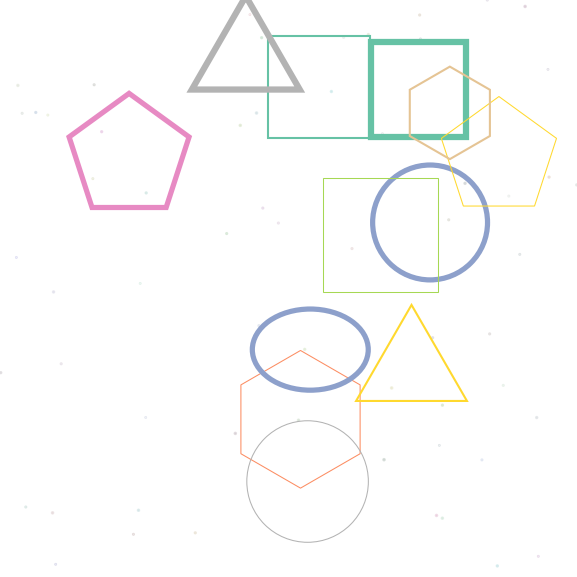[{"shape": "square", "thickness": 3, "radius": 0.41, "center": [0.725, 0.844]}, {"shape": "square", "thickness": 1, "radius": 0.44, "center": [0.552, 0.849]}, {"shape": "hexagon", "thickness": 0.5, "radius": 0.6, "center": [0.52, 0.273]}, {"shape": "oval", "thickness": 2.5, "radius": 0.5, "center": [0.537, 0.394]}, {"shape": "circle", "thickness": 2.5, "radius": 0.5, "center": [0.745, 0.614]}, {"shape": "pentagon", "thickness": 2.5, "radius": 0.55, "center": [0.224, 0.728]}, {"shape": "square", "thickness": 0.5, "radius": 0.5, "center": [0.659, 0.592]}, {"shape": "triangle", "thickness": 1, "radius": 0.55, "center": [0.713, 0.36]}, {"shape": "pentagon", "thickness": 0.5, "radius": 0.52, "center": [0.864, 0.727]}, {"shape": "hexagon", "thickness": 1, "radius": 0.4, "center": [0.779, 0.804]}, {"shape": "circle", "thickness": 0.5, "radius": 0.53, "center": [0.533, 0.165]}, {"shape": "triangle", "thickness": 3, "radius": 0.54, "center": [0.426, 0.898]}]